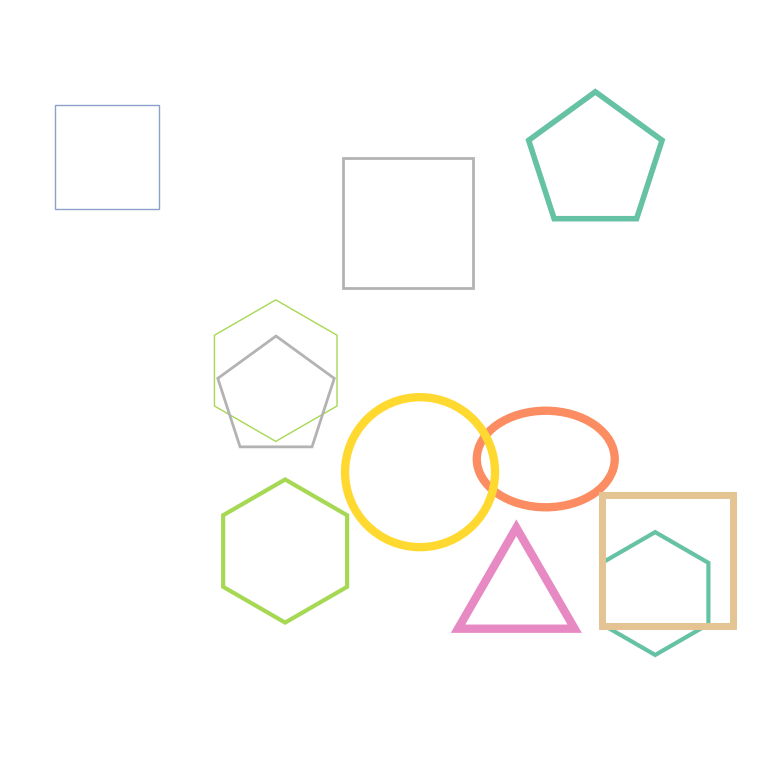[{"shape": "pentagon", "thickness": 2, "radius": 0.46, "center": [0.773, 0.79]}, {"shape": "hexagon", "thickness": 1.5, "radius": 0.4, "center": [0.851, 0.229]}, {"shape": "oval", "thickness": 3, "radius": 0.45, "center": [0.709, 0.404]}, {"shape": "square", "thickness": 0.5, "radius": 0.34, "center": [0.139, 0.796]}, {"shape": "triangle", "thickness": 3, "radius": 0.44, "center": [0.671, 0.227]}, {"shape": "hexagon", "thickness": 1.5, "radius": 0.46, "center": [0.37, 0.284]}, {"shape": "hexagon", "thickness": 0.5, "radius": 0.46, "center": [0.358, 0.519]}, {"shape": "circle", "thickness": 3, "radius": 0.49, "center": [0.545, 0.387]}, {"shape": "square", "thickness": 2.5, "radius": 0.42, "center": [0.866, 0.272]}, {"shape": "square", "thickness": 1, "radius": 0.42, "center": [0.53, 0.71]}, {"shape": "pentagon", "thickness": 1, "radius": 0.4, "center": [0.359, 0.484]}]